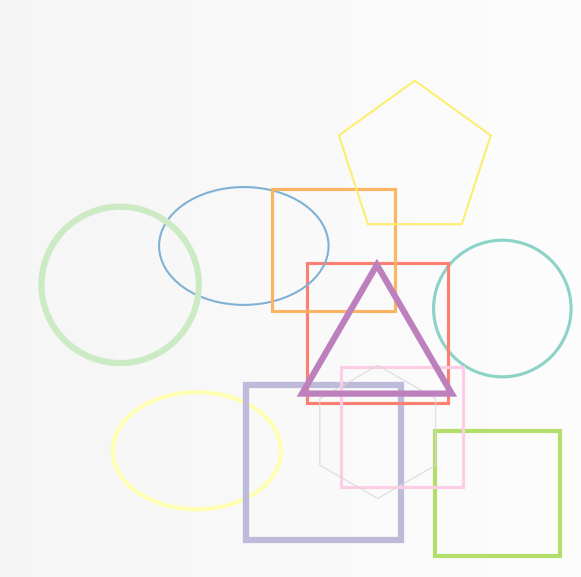[{"shape": "circle", "thickness": 1.5, "radius": 0.59, "center": [0.864, 0.465]}, {"shape": "oval", "thickness": 2, "radius": 0.72, "center": [0.339, 0.219]}, {"shape": "square", "thickness": 3, "radius": 0.67, "center": [0.557, 0.198]}, {"shape": "square", "thickness": 1.5, "radius": 0.61, "center": [0.649, 0.422]}, {"shape": "oval", "thickness": 1, "radius": 0.73, "center": [0.419, 0.573]}, {"shape": "square", "thickness": 1.5, "radius": 0.53, "center": [0.574, 0.566]}, {"shape": "square", "thickness": 2, "radius": 0.54, "center": [0.856, 0.145]}, {"shape": "square", "thickness": 1.5, "radius": 0.52, "center": [0.692, 0.26]}, {"shape": "hexagon", "thickness": 0.5, "radius": 0.58, "center": [0.65, 0.251]}, {"shape": "triangle", "thickness": 3, "radius": 0.74, "center": [0.648, 0.392]}, {"shape": "circle", "thickness": 3, "radius": 0.68, "center": [0.207, 0.506]}, {"shape": "pentagon", "thickness": 1, "radius": 0.69, "center": [0.714, 0.722]}]